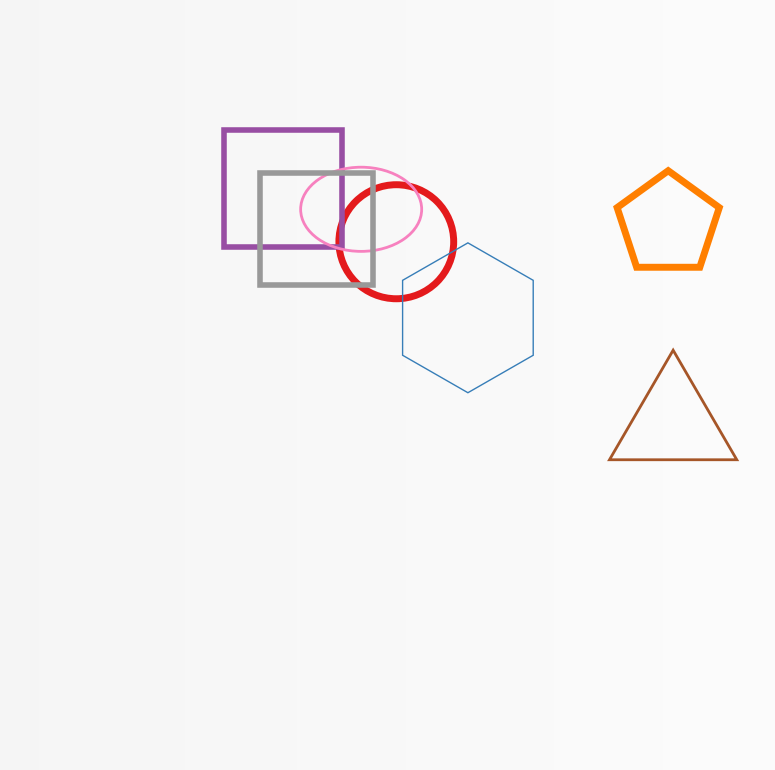[{"shape": "circle", "thickness": 2.5, "radius": 0.37, "center": [0.511, 0.686]}, {"shape": "hexagon", "thickness": 0.5, "radius": 0.49, "center": [0.604, 0.587]}, {"shape": "square", "thickness": 2, "radius": 0.38, "center": [0.365, 0.755]}, {"shape": "pentagon", "thickness": 2.5, "radius": 0.35, "center": [0.862, 0.709]}, {"shape": "triangle", "thickness": 1, "radius": 0.47, "center": [0.869, 0.45]}, {"shape": "oval", "thickness": 1, "radius": 0.39, "center": [0.466, 0.728]}, {"shape": "square", "thickness": 2, "radius": 0.36, "center": [0.408, 0.702]}]